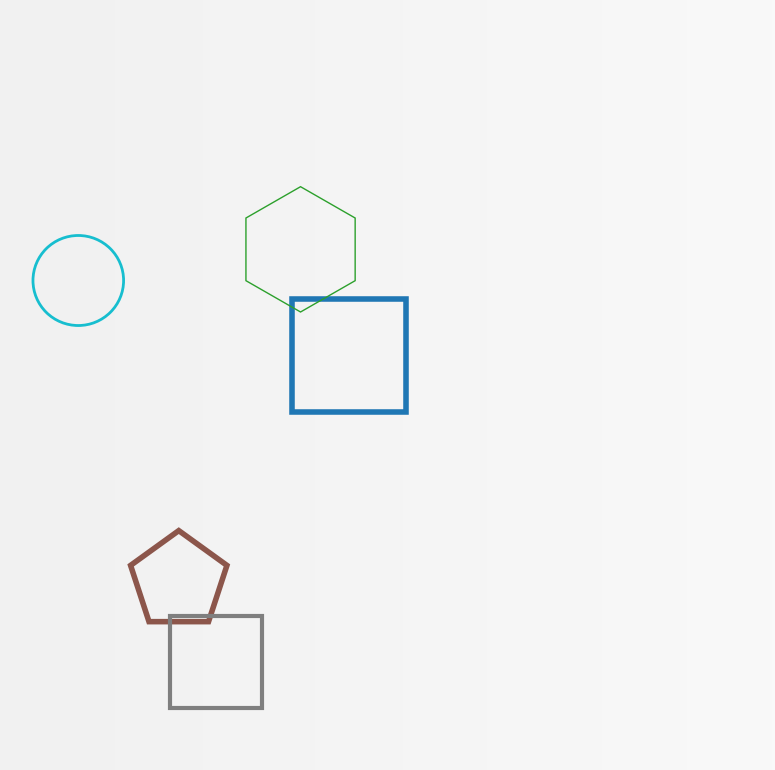[{"shape": "square", "thickness": 2, "radius": 0.37, "center": [0.45, 0.538]}, {"shape": "hexagon", "thickness": 0.5, "radius": 0.41, "center": [0.388, 0.676]}, {"shape": "pentagon", "thickness": 2, "radius": 0.33, "center": [0.231, 0.246]}, {"shape": "square", "thickness": 1.5, "radius": 0.3, "center": [0.279, 0.14]}, {"shape": "circle", "thickness": 1, "radius": 0.29, "center": [0.101, 0.636]}]